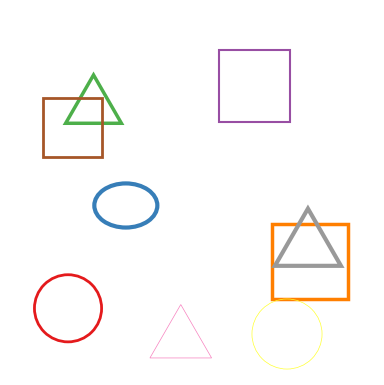[{"shape": "circle", "thickness": 2, "radius": 0.44, "center": [0.177, 0.199]}, {"shape": "oval", "thickness": 3, "radius": 0.41, "center": [0.327, 0.466]}, {"shape": "triangle", "thickness": 2.5, "radius": 0.42, "center": [0.243, 0.722]}, {"shape": "square", "thickness": 1.5, "radius": 0.46, "center": [0.66, 0.777]}, {"shape": "square", "thickness": 2.5, "radius": 0.49, "center": [0.805, 0.321]}, {"shape": "circle", "thickness": 0.5, "radius": 0.46, "center": [0.745, 0.132]}, {"shape": "square", "thickness": 2, "radius": 0.38, "center": [0.189, 0.668]}, {"shape": "triangle", "thickness": 0.5, "radius": 0.46, "center": [0.47, 0.117]}, {"shape": "triangle", "thickness": 3, "radius": 0.5, "center": [0.8, 0.359]}]